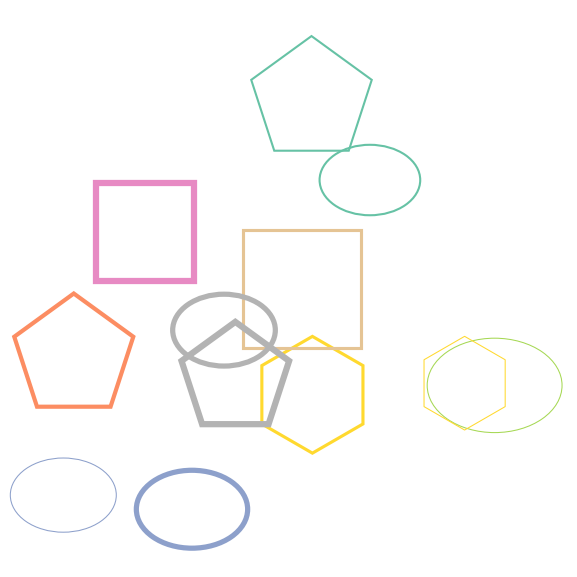[{"shape": "pentagon", "thickness": 1, "radius": 0.55, "center": [0.539, 0.827]}, {"shape": "oval", "thickness": 1, "radius": 0.44, "center": [0.641, 0.687]}, {"shape": "pentagon", "thickness": 2, "radius": 0.54, "center": [0.128, 0.383]}, {"shape": "oval", "thickness": 2.5, "radius": 0.48, "center": [0.332, 0.117]}, {"shape": "oval", "thickness": 0.5, "radius": 0.46, "center": [0.11, 0.142]}, {"shape": "square", "thickness": 3, "radius": 0.43, "center": [0.251, 0.598]}, {"shape": "oval", "thickness": 0.5, "radius": 0.58, "center": [0.856, 0.332]}, {"shape": "hexagon", "thickness": 0.5, "radius": 0.41, "center": [0.805, 0.336]}, {"shape": "hexagon", "thickness": 1.5, "radius": 0.51, "center": [0.541, 0.316]}, {"shape": "square", "thickness": 1.5, "radius": 0.51, "center": [0.523, 0.498]}, {"shape": "pentagon", "thickness": 3, "radius": 0.49, "center": [0.407, 0.344]}, {"shape": "oval", "thickness": 2.5, "radius": 0.44, "center": [0.388, 0.427]}]